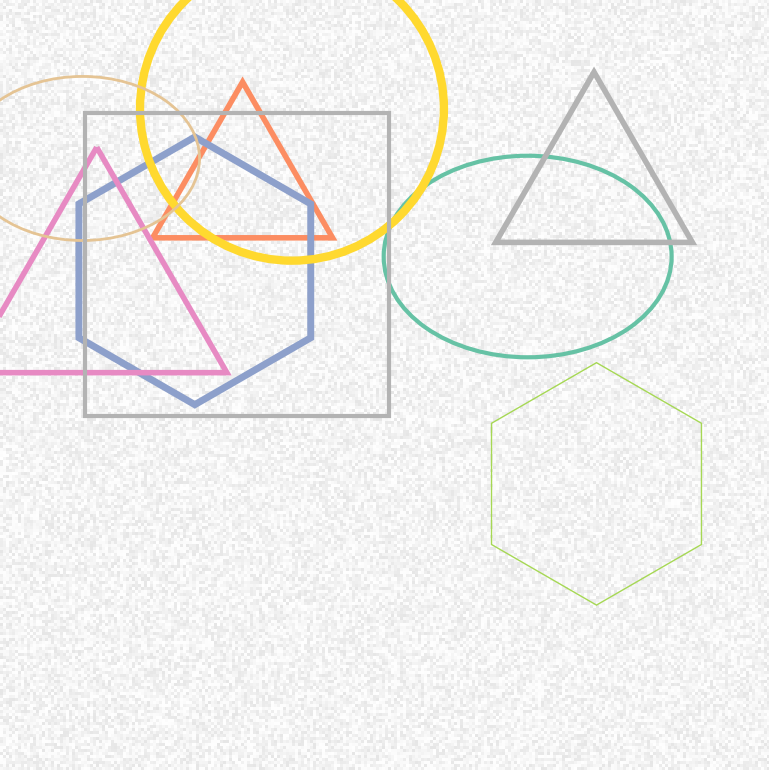[{"shape": "oval", "thickness": 1.5, "radius": 0.93, "center": [0.685, 0.667]}, {"shape": "triangle", "thickness": 2, "radius": 0.67, "center": [0.315, 0.759]}, {"shape": "hexagon", "thickness": 2.5, "radius": 0.87, "center": [0.253, 0.648]}, {"shape": "triangle", "thickness": 2, "radius": 0.98, "center": [0.126, 0.614]}, {"shape": "hexagon", "thickness": 0.5, "radius": 0.79, "center": [0.775, 0.372]}, {"shape": "circle", "thickness": 3, "radius": 0.99, "center": [0.379, 0.859]}, {"shape": "oval", "thickness": 1, "radius": 0.76, "center": [0.107, 0.794]}, {"shape": "triangle", "thickness": 2, "radius": 0.74, "center": [0.771, 0.759]}, {"shape": "square", "thickness": 1.5, "radius": 0.99, "center": [0.308, 0.657]}]